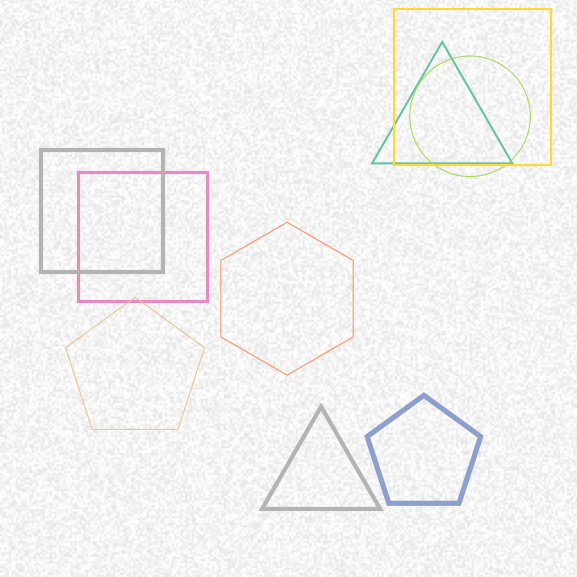[{"shape": "triangle", "thickness": 1, "radius": 0.7, "center": [0.766, 0.786]}, {"shape": "hexagon", "thickness": 0.5, "radius": 0.66, "center": [0.497, 0.482]}, {"shape": "pentagon", "thickness": 2.5, "radius": 0.52, "center": [0.734, 0.211]}, {"shape": "square", "thickness": 1.5, "radius": 0.56, "center": [0.246, 0.59]}, {"shape": "circle", "thickness": 0.5, "radius": 0.52, "center": [0.814, 0.798]}, {"shape": "square", "thickness": 1, "radius": 0.68, "center": [0.818, 0.849]}, {"shape": "pentagon", "thickness": 0.5, "radius": 0.63, "center": [0.234, 0.358]}, {"shape": "triangle", "thickness": 2, "radius": 0.59, "center": [0.556, 0.177]}, {"shape": "square", "thickness": 2, "radius": 0.53, "center": [0.176, 0.634]}]